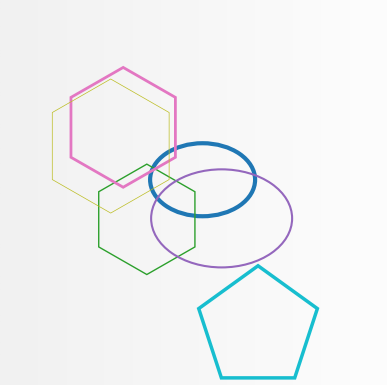[{"shape": "oval", "thickness": 3, "radius": 0.68, "center": [0.523, 0.533]}, {"shape": "hexagon", "thickness": 1, "radius": 0.72, "center": [0.379, 0.43]}, {"shape": "oval", "thickness": 1.5, "radius": 0.91, "center": [0.572, 0.433]}, {"shape": "hexagon", "thickness": 2, "radius": 0.78, "center": [0.318, 0.669]}, {"shape": "hexagon", "thickness": 0.5, "radius": 0.87, "center": [0.286, 0.621]}, {"shape": "pentagon", "thickness": 2.5, "radius": 0.8, "center": [0.666, 0.149]}]